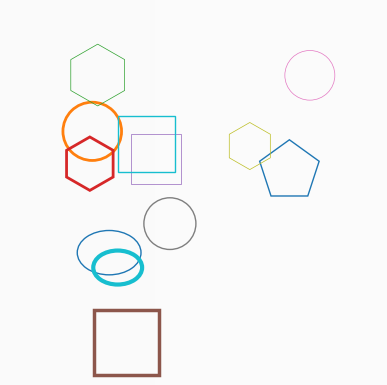[{"shape": "pentagon", "thickness": 1, "radius": 0.4, "center": [0.747, 0.556]}, {"shape": "oval", "thickness": 1, "radius": 0.41, "center": [0.282, 0.344]}, {"shape": "circle", "thickness": 2, "radius": 0.38, "center": [0.238, 0.659]}, {"shape": "hexagon", "thickness": 0.5, "radius": 0.4, "center": [0.252, 0.805]}, {"shape": "hexagon", "thickness": 2, "radius": 0.35, "center": [0.232, 0.575]}, {"shape": "square", "thickness": 0.5, "radius": 0.32, "center": [0.402, 0.586]}, {"shape": "square", "thickness": 2.5, "radius": 0.42, "center": [0.326, 0.11]}, {"shape": "circle", "thickness": 0.5, "radius": 0.32, "center": [0.8, 0.804]}, {"shape": "circle", "thickness": 1, "radius": 0.34, "center": [0.438, 0.419]}, {"shape": "hexagon", "thickness": 0.5, "radius": 0.31, "center": [0.645, 0.621]}, {"shape": "oval", "thickness": 3, "radius": 0.32, "center": [0.304, 0.305]}, {"shape": "square", "thickness": 1, "radius": 0.37, "center": [0.379, 0.626]}]